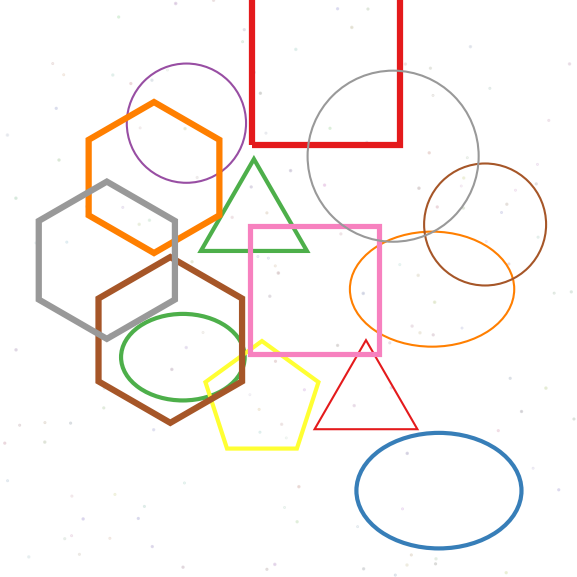[{"shape": "triangle", "thickness": 1, "radius": 0.51, "center": [0.634, 0.307]}, {"shape": "square", "thickness": 3, "radius": 0.64, "center": [0.564, 0.877]}, {"shape": "oval", "thickness": 2, "radius": 0.71, "center": [0.76, 0.15]}, {"shape": "triangle", "thickness": 2, "radius": 0.53, "center": [0.44, 0.618]}, {"shape": "oval", "thickness": 2, "radius": 0.54, "center": [0.317, 0.381]}, {"shape": "circle", "thickness": 1, "radius": 0.52, "center": [0.323, 0.786]}, {"shape": "hexagon", "thickness": 3, "radius": 0.65, "center": [0.267, 0.692]}, {"shape": "oval", "thickness": 1, "radius": 0.71, "center": [0.748, 0.498]}, {"shape": "pentagon", "thickness": 2, "radius": 0.51, "center": [0.454, 0.306]}, {"shape": "hexagon", "thickness": 3, "radius": 0.72, "center": [0.295, 0.41]}, {"shape": "circle", "thickness": 1, "radius": 0.53, "center": [0.84, 0.61]}, {"shape": "square", "thickness": 2.5, "radius": 0.56, "center": [0.544, 0.497]}, {"shape": "hexagon", "thickness": 3, "radius": 0.68, "center": [0.185, 0.549]}, {"shape": "circle", "thickness": 1, "radius": 0.74, "center": [0.681, 0.729]}]